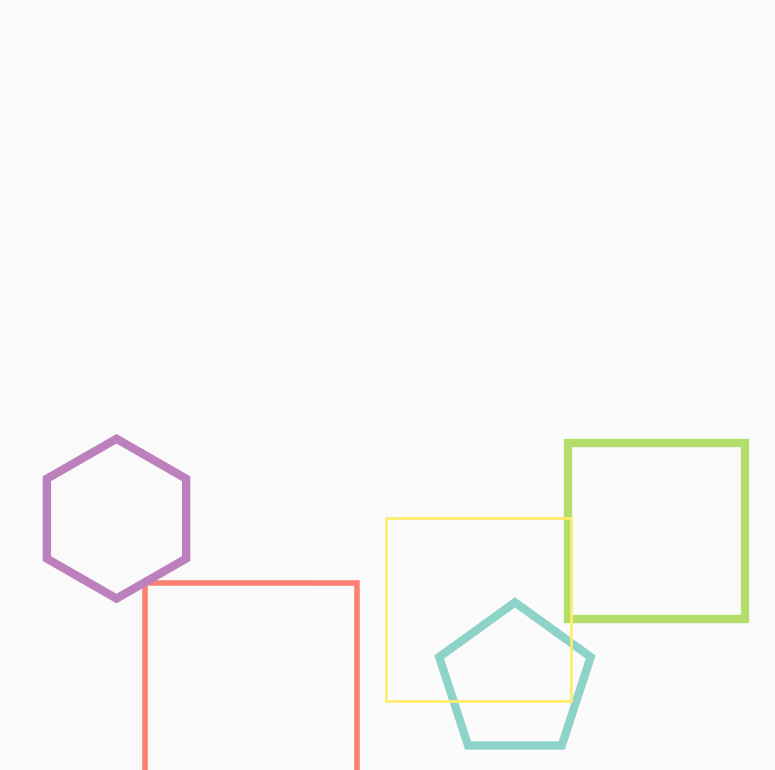[{"shape": "pentagon", "thickness": 3, "radius": 0.51, "center": [0.664, 0.115]}, {"shape": "square", "thickness": 2, "radius": 0.68, "center": [0.324, 0.107]}, {"shape": "square", "thickness": 3, "radius": 0.57, "center": [0.847, 0.311]}, {"shape": "hexagon", "thickness": 3, "radius": 0.52, "center": [0.15, 0.326]}, {"shape": "square", "thickness": 1, "radius": 0.59, "center": [0.617, 0.209]}]